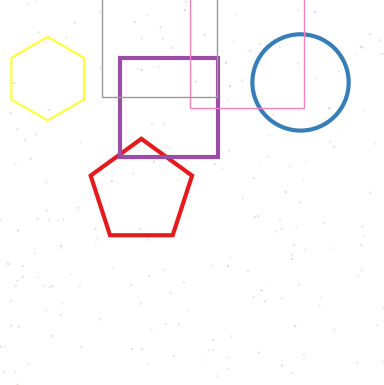[{"shape": "pentagon", "thickness": 3, "radius": 0.69, "center": [0.367, 0.501]}, {"shape": "circle", "thickness": 3, "radius": 0.63, "center": [0.781, 0.786]}, {"shape": "square", "thickness": 3, "radius": 0.64, "center": [0.439, 0.721]}, {"shape": "hexagon", "thickness": 1.5, "radius": 0.54, "center": [0.124, 0.796]}, {"shape": "square", "thickness": 1, "radius": 0.74, "center": [0.642, 0.867]}, {"shape": "square", "thickness": 1, "radius": 0.75, "center": [0.413, 0.897]}]